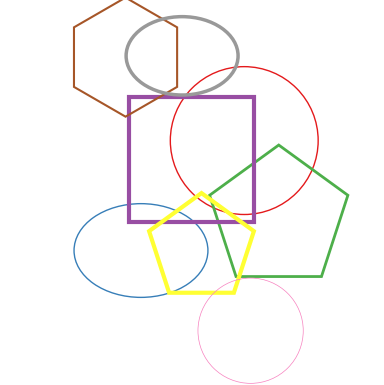[{"shape": "circle", "thickness": 1, "radius": 0.96, "center": [0.634, 0.635]}, {"shape": "oval", "thickness": 1, "radius": 0.87, "center": [0.366, 0.349]}, {"shape": "pentagon", "thickness": 2, "radius": 0.94, "center": [0.724, 0.434]}, {"shape": "square", "thickness": 3, "radius": 0.81, "center": [0.498, 0.586]}, {"shape": "pentagon", "thickness": 3, "radius": 0.72, "center": [0.523, 0.355]}, {"shape": "hexagon", "thickness": 1.5, "radius": 0.77, "center": [0.326, 0.852]}, {"shape": "circle", "thickness": 0.5, "radius": 0.68, "center": [0.651, 0.141]}, {"shape": "oval", "thickness": 2.5, "radius": 0.73, "center": [0.473, 0.855]}]